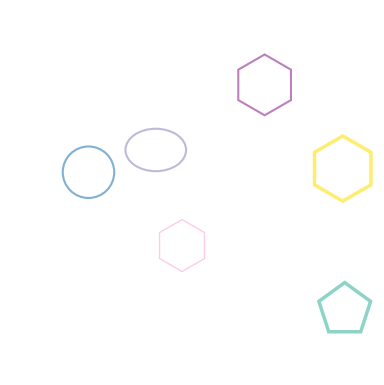[{"shape": "pentagon", "thickness": 2.5, "radius": 0.35, "center": [0.895, 0.195]}, {"shape": "oval", "thickness": 1.5, "radius": 0.39, "center": [0.405, 0.61]}, {"shape": "circle", "thickness": 1.5, "radius": 0.33, "center": [0.23, 0.553]}, {"shape": "hexagon", "thickness": 1, "radius": 0.34, "center": [0.473, 0.362]}, {"shape": "hexagon", "thickness": 1.5, "radius": 0.39, "center": [0.687, 0.78]}, {"shape": "hexagon", "thickness": 2.5, "radius": 0.42, "center": [0.89, 0.562]}]